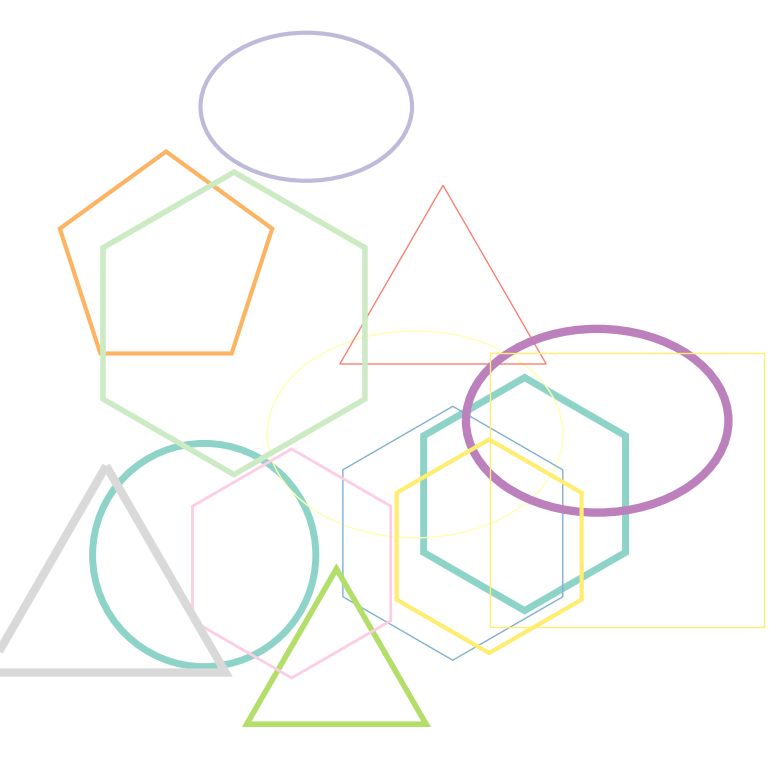[{"shape": "circle", "thickness": 2.5, "radius": 0.72, "center": [0.265, 0.279]}, {"shape": "hexagon", "thickness": 2.5, "radius": 0.76, "center": [0.681, 0.358]}, {"shape": "oval", "thickness": 0.5, "radius": 0.96, "center": [0.539, 0.436]}, {"shape": "oval", "thickness": 1.5, "radius": 0.69, "center": [0.398, 0.861]}, {"shape": "triangle", "thickness": 0.5, "radius": 0.77, "center": [0.575, 0.605]}, {"shape": "hexagon", "thickness": 0.5, "radius": 0.82, "center": [0.588, 0.307]}, {"shape": "pentagon", "thickness": 1.5, "radius": 0.72, "center": [0.216, 0.658]}, {"shape": "triangle", "thickness": 2, "radius": 0.67, "center": [0.437, 0.127]}, {"shape": "hexagon", "thickness": 1, "radius": 0.74, "center": [0.379, 0.268]}, {"shape": "triangle", "thickness": 3, "radius": 0.89, "center": [0.138, 0.216]}, {"shape": "oval", "thickness": 3, "radius": 0.85, "center": [0.776, 0.454]}, {"shape": "hexagon", "thickness": 2, "radius": 0.98, "center": [0.304, 0.58]}, {"shape": "hexagon", "thickness": 1.5, "radius": 0.69, "center": [0.635, 0.291]}, {"shape": "square", "thickness": 0.5, "radius": 0.89, "center": [0.814, 0.364]}]